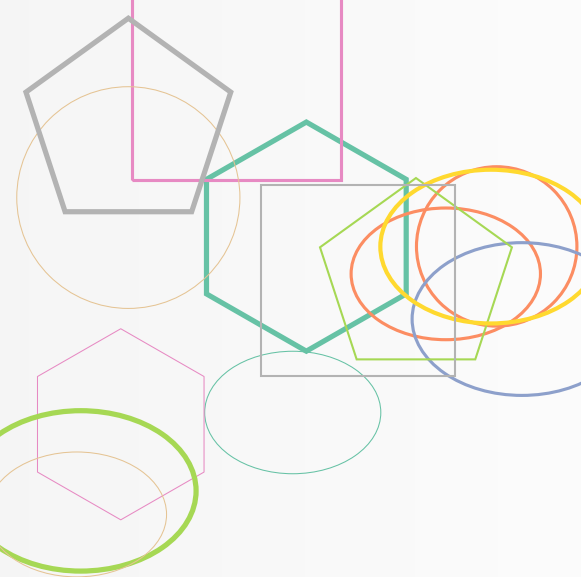[{"shape": "hexagon", "thickness": 2.5, "radius": 0.99, "center": [0.527, 0.589]}, {"shape": "oval", "thickness": 0.5, "radius": 0.76, "center": [0.504, 0.285]}, {"shape": "circle", "thickness": 1.5, "radius": 0.69, "center": [0.855, 0.572]}, {"shape": "oval", "thickness": 1.5, "radius": 0.81, "center": [0.767, 0.525]}, {"shape": "oval", "thickness": 1.5, "radius": 0.94, "center": [0.898, 0.447]}, {"shape": "hexagon", "thickness": 0.5, "radius": 0.83, "center": [0.208, 0.264]}, {"shape": "square", "thickness": 1.5, "radius": 0.9, "center": [0.407, 0.868]}, {"shape": "pentagon", "thickness": 1, "radius": 0.87, "center": [0.716, 0.517]}, {"shape": "oval", "thickness": 2.5, "radius": 0.99, "center": [0.139, 0.149]}, {"shape": "oval", "thickness": 2, "radius": 0.95, "center": [0.845, 0.572]}, {"shape": "circle", "thickness": 0.5, "radius": 0.96, "center": [0.221, 0.657]}, {"shape": "oval", "thickness": 0.5, "radius": 0.77, "center": [0.132, 0.108]}, {"shape": "square", "thickness": 1, "radius": 0.83, "center": [0.616, 0.513]}, {"shape": "pentagon", "thickness": 2.5, "radius": 0.93, "center": [0.221, 0.782]}]